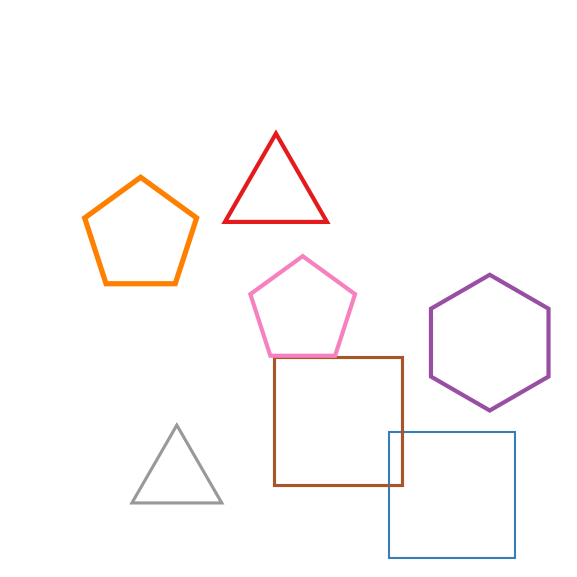[{"shape": "triangle", "thickness": 2, "radius": 0.51, "center": [0.478, 0.666]}, {"shape": "square", "thickness": 1, "radius": 0.54, "center": [0.782, 0.142]}, {"shape": "hexagon", "thickness": 2, "radius": 0.59, "center": [0.848, 0.406]}, {"shape": "pentagon", "thickness": 2.5, "radius": 0.51, "center": [0.244, 0.59]}, {"shape": "square", "thickness": 1.5, "radius": 0.56, "center": [0.585, 0.27]}, {"shape": "pentagon", "thickness": 2, "radius": 0.48, "center": [0.524, 0.46]}, {"shape": "triangle", "thickness": 1.5, "radius": 0.45, "center": [0.306, 0.173]}]